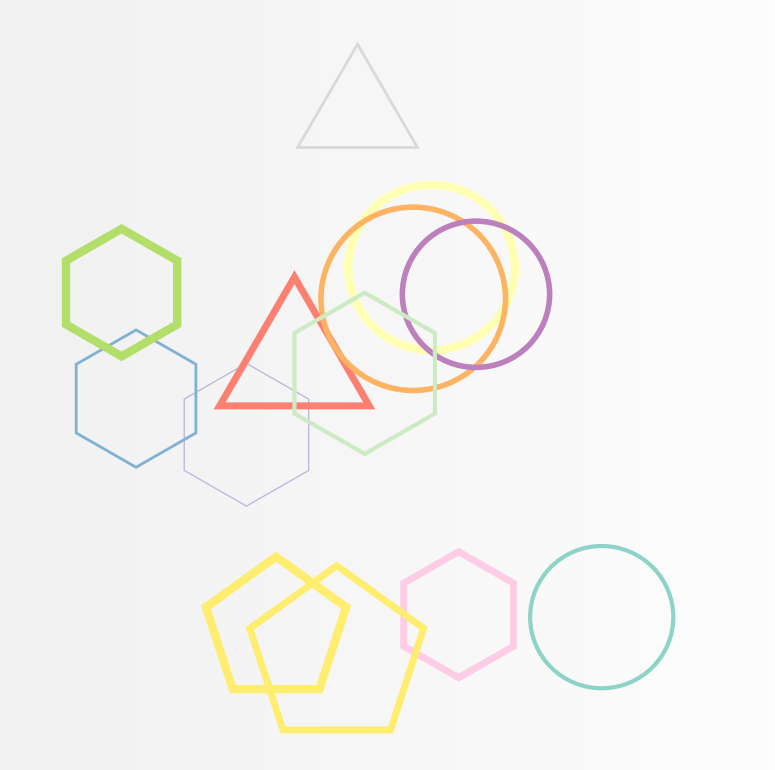[{"shape": "circle", "thickness": 1.5, "radius": 0.46, "center": [0.776, 0.199]}, {"shape": "circle", "thickness": 3, "radius": 0.54, "center": [0.557, 0.652]}, {"shape": "hexagon", "thickness": 0.5, "radius": 0.46, "center": [0.318, 0.435]}, {"shape": "triangle", "thickness": 2.5, "radius": 0.56, "center": [0.38, 0.529]}, {"shape": "hexagon", "thickness": 1, "radius": 0.45, "center": [0.176, 0.482]}, {"shape": "circle", "thickness": 2, "radius": 0.6, "center": [0.533, 0.612]}, {"shape": "hexagon", "thickness": 3, "radius": 0.41, "center": [0.157, 0.62]}, {"shape": "hexagon", "thickness": 2.5, "radius": 0.41, "center": [0.592, 0.202]}, {"shape": "triangle", "thickness": 1, "radius": 0.45, "center": [0.461, 0.853]}, {"shape": "circle", "thickness": 2, "radius": 0.48, "center": [0.614, 0.618]}, {"shape": "hexagon", "thickness": 1.5, "radius": 0.52, "center": [0.471, 0.515]}, {"shape": "pentagon", "thickness": 3, "radius": 0.48, "center": [0.356, 0.182]}, {"shape": "pentagon", "thickness": 2.5, "radius": 0.59, "center": [0.434, 0.147]}]